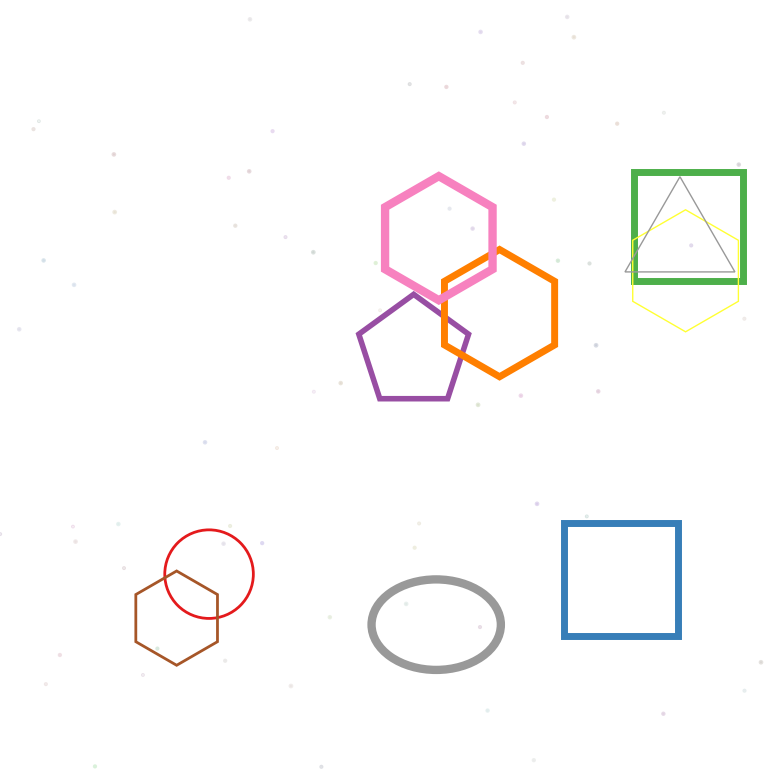[{"shape": "circle", "thickness": 1, "radius": 0.29, "center": [0.272, 0.254]}, {"shape": "square", "thickness": 2.5, "radius": 0.37, "center": [0.806, 0.247]}, {"shape": "square", "thickness": 2.5, "radius": 0.35, "center": [0.894, 0.706]}, {"shape": "pentagon", "thickness": 2, "radius": 0.37, "center": [0.537, 0.543]}, {"shape": "hexagon", "thickness": 2.5, "radius": 0.41, "center": [0.649, 0.593]}, {"shape": "hexagon", "thickness": 0.5, "radius": 0.4, "center": [0.89, 0.648]}, {"shape": "hexagon", "thickness": 1, "radius": 0.31, "center": [0.229, 0.197]}, {"shape": "hexagon", "thickness": 3, "radius": 0.4, "center": [0.57, 0.691]}, {"shape": "triangle", "thickness": 0.5, "radius": 0.41, "center": [0.883, 0.688]}, {"shape": "oval", "thickness": 3, "radius": 0.42, "center": [0.567, 0.189]}]